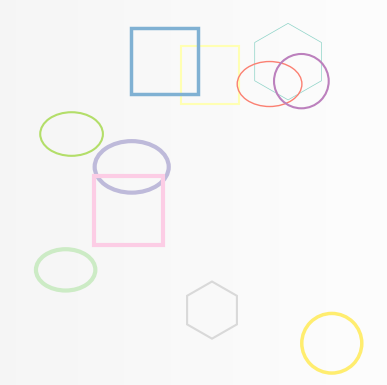[{"shape": "hexagon", "thickness": 0.5, "radius": 0.5, "center": [0.743, 0.84]}, {"shape": "square", "thickness": 1.5, "radius": 0.37, "center": [0.542, 0.806]}, {"shape": "oval", "thickness": 3, "radius": 0.48, "center": [0.34, 0.567]}, {"shape": "oval", "thickness": 1, "radius": 0.42, "center": [0.696, 0.782]}, {"shape": "square", "thickness": 2.5, "radius": 0.43, "center": [0.425, 0.842]}, {"shape": "oval", "thickness": 1.5, "radius": 0.4, "center": [0.185, 0.652]}, {"shape": "square", "thickness": 3, "radius": 0.45, "center": [0.331, 0.454]}, {"shape": "hexagon", "thickness": 1.5, "radius": 0.37, "center": [0.547, 0.195]}, {"shape": "circle", "thickness": 1.5, "radius": 0.35, "center": [0.778, 0.789]}, {"shape": "oval", "thickness": 3, "radius": 0.38, "center": [0.169, 0.299]}, {"shape": "circle", "thickness": 2.5, "radius": 0.39, "center": [0.856, 0.108]}]